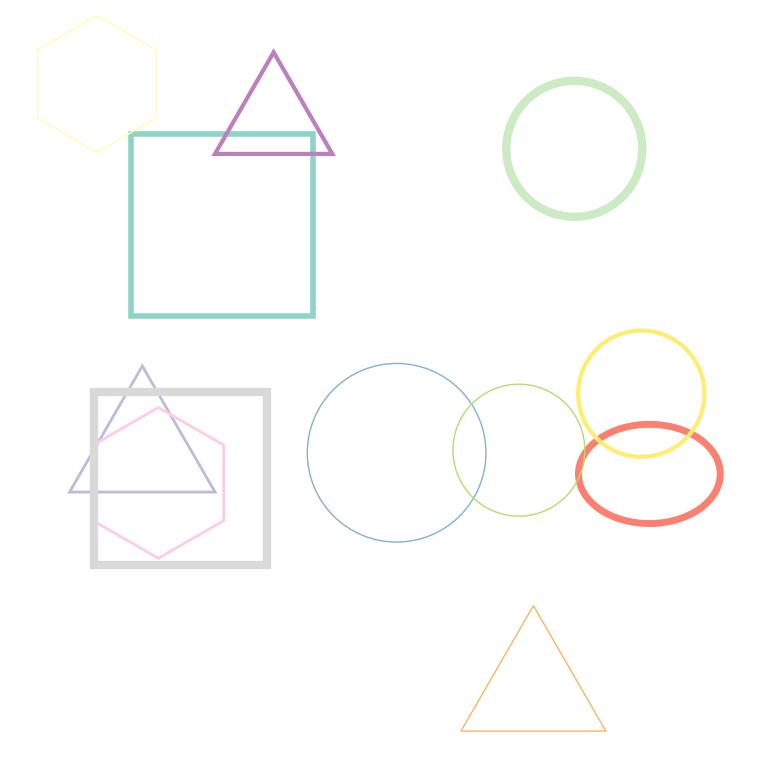[{"shape": "square", "thickness": 2, "radius": 0.59, "center": [0.288, 0.708]}, {"shape": "hexagon", "thickness": 0.5, "radius": 0.44, "center": [0.126, 0.891]}, {"shape": "triangle", "thickness": 1, "radius": 0.55, "center": [0.185, 0.416]}, {"shape": "oval", "thickness": 2.5, "radius": 0.46, "center": [0.843, 0.385]}, {"shape": "circle", "thickness": 0.5, "radius": 0.58, "center": [0.515, 0.412]}, {"shape": "triangle", "thickness": 0.5, "radius": 0.54, "center": [0.693, 0.105]}, {"shape": "circle", "thickness": 0.5, "radius": 0.43, "center": [0.674, 0.415]}, {"shape": "hexagon", "thickness": 1, "radius": 0.49, "center": [0.206, 0.373]}, {"shape": "square", "thickness": 3, "radius": 0.56, "center": [0.234, 0.378]}, {"shape": "triangle", "thickness": 1.5, "radius": 0.44, "center": [0.355, 0.844]}, {"shape": "circle", "thickness": 3, "radius": 0.44, "center": [0.746, 0.807]}, {"shape": "circle", "thickness": 1.5, "radius": 0.41, "center": [0.833, 0.489]}]